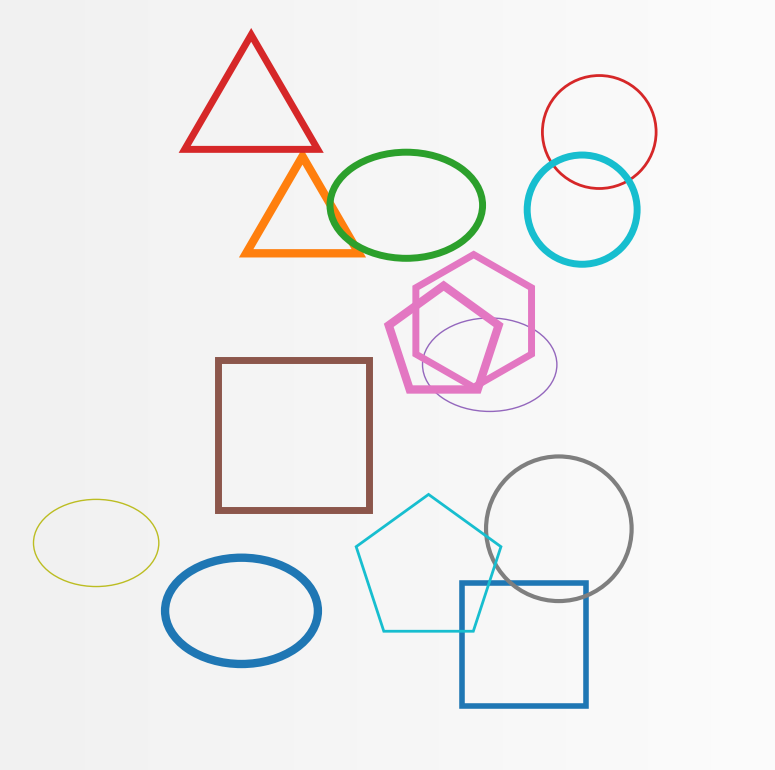[{"shape": "oval", "thickness": 3, "radius": 0.49, "center": [0.312, 0.207]}, {"shape": "square", "thickness": 2, "radius": 0.4, "center": [0.676, 0.163]}, {"shape": "triangle", "thickness": 3, "radius": 0.42, "center": [0.39, 0.713]}, {"shape": "oval", "thickness": 2.5, "radius": 0.49, "center": [0.524, 0.733]}, {"shape": "circle", "thickness": 1, "radius": 0.37, "center": [0.773, 0.829]}, {"shape": "triangle", "thickness": 2.5, "radius": 0.5, "center": [0.324, 0.856]}, {"shape": "oval", "thickness": 0.5, "radius": 0.43, "center": [0.632, 0.526]}, {"shape": "square", "thickness": 2.5, "radius": 0.49, "center": [0.379, 0.435]}, {"shape": "hexagon", "thickness": 2.5, "radius": 0.43, "center": [0.611, 0.583]}, {"shape": "pentagon", "thickness": 3, "radius": 0.37, "center": [0.572, 0.554]}, {"shape": "circle", "thickness": 1.5, "radius": 0.47, "center": [0.721, 0.313]}, {"shape": "oval", "thickness": 0.5, "radius": 0.4, "center": [0.124, 0.295]}, {"shape": "circle", "thickness": 2.5, "radius": 0.35, "center": [0.751, 0.728]}, {"shape": "pentagon", "thickness": 1, "radius": 0.49, "center": [0.553, 0.26]}]